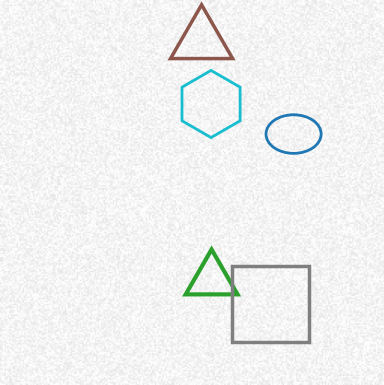[{"shape": "oval", "thickness": 2, "radius": 0.36, "center": [0.763, 0.652]}, {"shape": "triangle", "thickness": 3, "radius": 0.39, "center": [0.55, 0.274]}, {"shape": "triangle", "thickness": 2.5, "radius": 0.47, "center": [0.524, 0.894]}, {"shape": "square", "thickness": 2.5, "radius": 0.5, "center": [0.703, 0.211]}, {"shape": "hexagon", "thickness": 2, "radius": 0.44, "center": [0.548, 0.73]}]